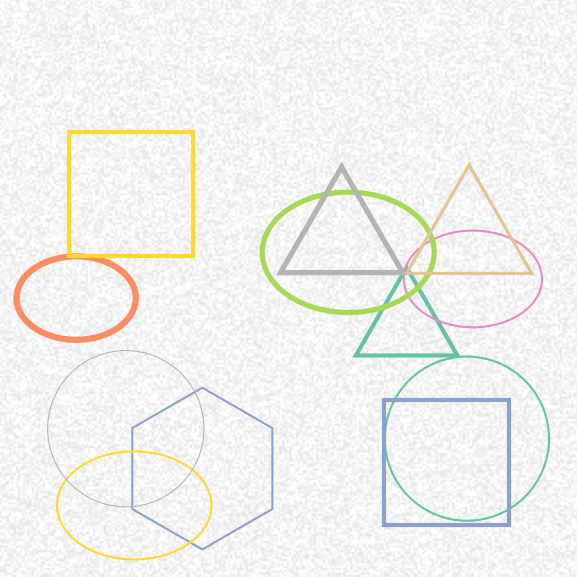[{"shape": "triangle", "thickness": 2, "radius": 0.51, "center": [0.704, 0.434]}, {"shape": "circle", "thickness": 1, "radius": 0.71, "center": [0.809, 0.24]}, {"shape": "oval", "thickness": 3, "radius": 0.52, "center": [0.132, 0.483]}, {"shape": "square", "thickness": 2, "radius": 0.54, "center": [0.773, 0.199]}, {"shape": "hexagon", "thickness": 1, "radius": 0.7, "center": [0.35, 0.188]}, {"shape": "oval", "thickness": 1, "radius": 0.6, "center": [0.819, 0.516]}, {"shape": "oval", "thickness": 2.5, "radius": 0.74, "center": [0.603, 0.562]}, {"shape": "oval", "thickness": 1, "radius": 0.67, "center": [0.232, 0.124]}, {"shape": "square", "thickness": 2, "radius": 0.54, "center": [0.227, 0.663]}, {"shape": "triangle", "thickness": 1.5, "radius": 0.63, "center": [0.812, 0.588]}, {"shape": "circle", "thickness": 0.5, "radius": 0.68, "center": [0.218, 0.257]}, {"shape": "triangle", "thickness": 2.5, "radius": 0.61, "center": [0.592, 0.588]}]